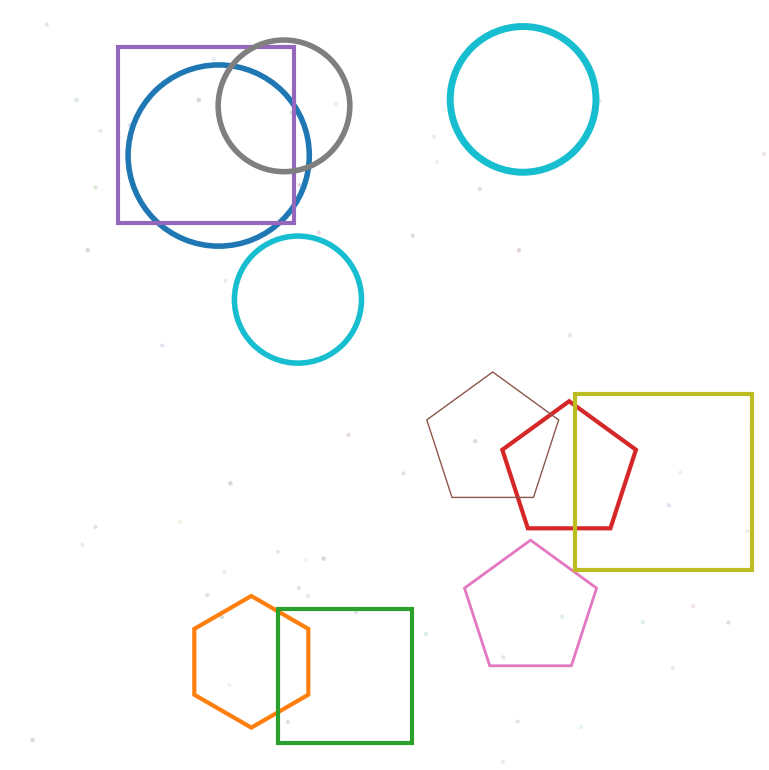[{"shape": "circle", "thickness": 2, "radius": 0.59, "center": [0.284, 0.798]}, {"shape": "hexagon", "thickness": 1.5, "radius": 0.43, "center": [0.326, 0.141]}, {"shape": "square", "thickness": 1.5, "radius": 0.44, "center": [0.448, 0.122]}, {"shape": "pentagon", "thickness": 1.5, "radius": 0.46, "center": [0.739, 0.388]}, {"shape": "square", "thickness": 1.5, "radius": 0.57, "center": [0.268, 0.824]}, {"shape": "pentagon", "thickness": 0.5, "radius": 0.45, "center": [0.64, 0.427]}, {"shape": "pentagon", "thickness": 1, "radius": 0.45, "center": [0.689, 0.208]}, {"shape": "circle", "thickness": 2, "radius": 0.43, "center": [0.369, 0.863]}, {"shape": "square", "thickness": 1.5, "radius": 0.57, "center": [0.862, 0.374]}, {"shape": "circle", "thickness": 2.5, "radius": 0.47, "center": [0.679, 0.871]}, {"shape": "circle", "thickness": 2, "radius": 0.41, "center": [0.387, 0.611]}]